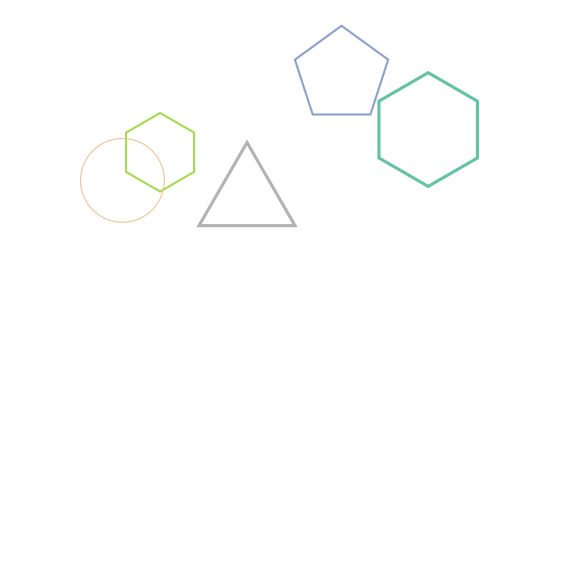[{"shape": "hexagon", "thickness": 1.5, "radius": 0.49, "center": [0.741, 0.775]}, {"shape": "pentagon", "thickness": 1, "radius": 0.42, "center": [0.591, 0.87]}, {"shape": "hexagon", "thickness": 1, "radius": 0.34, "center": [0.277, 0.735]}, {"shape": "circle", "thickness": 0.5, "radius": 0.36, "center": [0.212, 0.687]}, {"shape": "triangle", "thickness": 1.5, "radius": 0.48, "center": [0.428, 0.656]}]